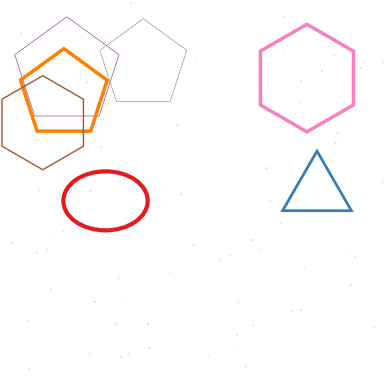[{"shape": "oval", "thickness": 3, "radius": 0.55, "center": [0.274, 0.478]}, {"shape": "triangle", "thickness": 2, "radius": 0.52, "center": [0.823, 0.504]}, {"shape": "pentagon", "thickness": 0.5, "radius": 0.71, "center": [0.174, 0.814]}, {"shape": "pentagon", "thickness": 2.5, "radius": 0.59, "center": [0.166, 0.755]}, {"shape": "hexagon", "thickness": 1, "radius": 0.61, "center": [0.111, 0.681]}, {"shape": "hexagon", "thickness": 2.5, "radius": 0.7, "center": [0.797, 0.797]}, {"shape": "pentagon", "thickness": 0.5, "radius": 0.59, "center": [0.372, 0.833]}]